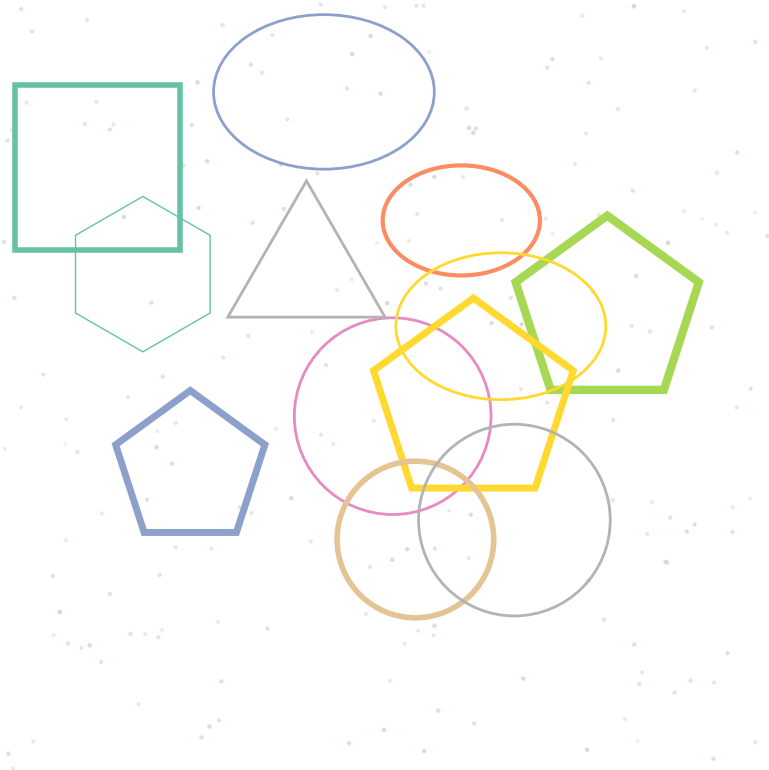[{"shape": "hexagon", "thickness": 0.5, "radius": 0.5, "center": [0.185, 0.644]}, {"shape": "square", "thickness": 2, "radius": 0.54, "center": [0.127, 0.782]}, {"shape": "oval", "thickness": 1.5, "radius": 0.51, "center": [0.599, 0.714]}, {"shape": "pentagon", "thickness": 2.5, "radius": 0.51, "center": [0.247, 0.391]}, {"shape": "oval", "thickness": 1, "radius": 0.72, "center": [0.421, 0.881]}, {"shape": "circle", "thickness": 1, "radius": 0.64, "center": [0.51, 0.46]}, {"shape": "pentagon", "thickness": 3, "radius": 0.63, "center": [0.789, 0.595]}, {"shape": "pentagon", "thickness": 2.5, "radius": 0.68, "center": [0.615, 0.477]}, {"shape": "oval", "thickness": 1, "radius": 0.68, "center": [0.65, 0.576]}, {"shape": "circle", "thickness": 2, "radius": 0.51, "center": [0.539, 0.299]}, {"shape": "triangle", "thickness": 1, "radius": 0.59, "center": [0.398, 0.647]}, {"shape": "circle", "thickness": 1, "radius": 0.62, "center": [0.668, 0.325]}]